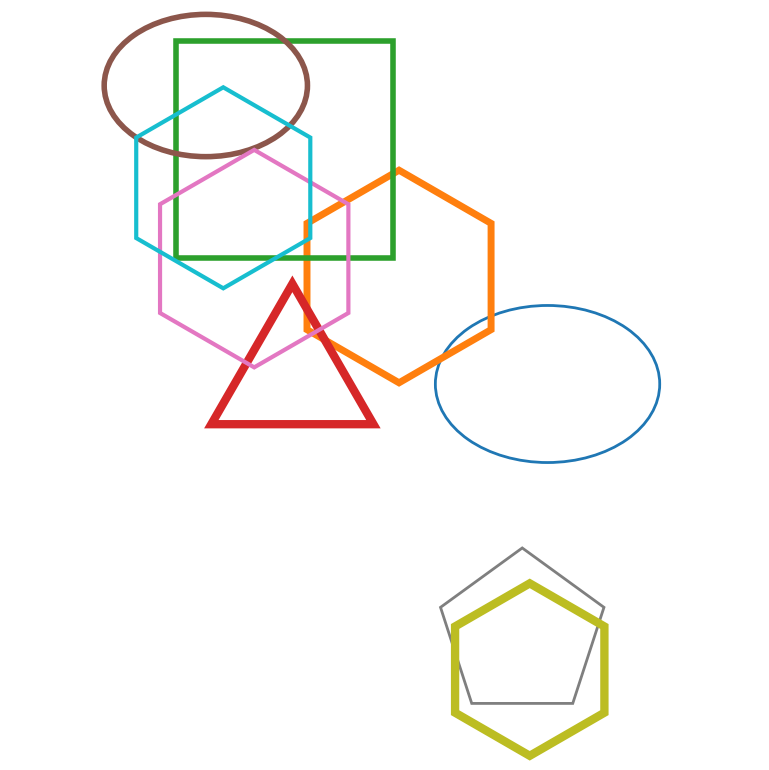[{"shape": "oval", "thickness": 1, "radius": 0.73, "center": [0.711, 0.501]}, {"shape": "hexagon", "thickness": 2.5, "radius": 0.69, "center": [0.518, 0.641]}, {"shape": "square", "thickness": 2, "radius": 0.71, "center": [0.369, 0.806]}, {"shape": "triangle", "thickness": 3, "radius": 0.61, "center": [0.38, 0.51]}, {"shape": "oval", "thickness": 2, "radius": 0.66, "center": [0.267, 0.889]}, {"shape": "hexagon", "thickness": 1.5, "radius": 0.71, "center": [0.33, 0.664]}, {"shape": "pentagon", "thickness": 1, "radius": 0.56, "center": [0.678, 0.177]}, {"shape": "hexagon", "thickness": 3, "radius": 0.56, "center": [0.688, 0.13]}, {"shape": "hexagon", "thickness": 1.5, "radius": 0.65, "center": [0.29, 0.756]}]